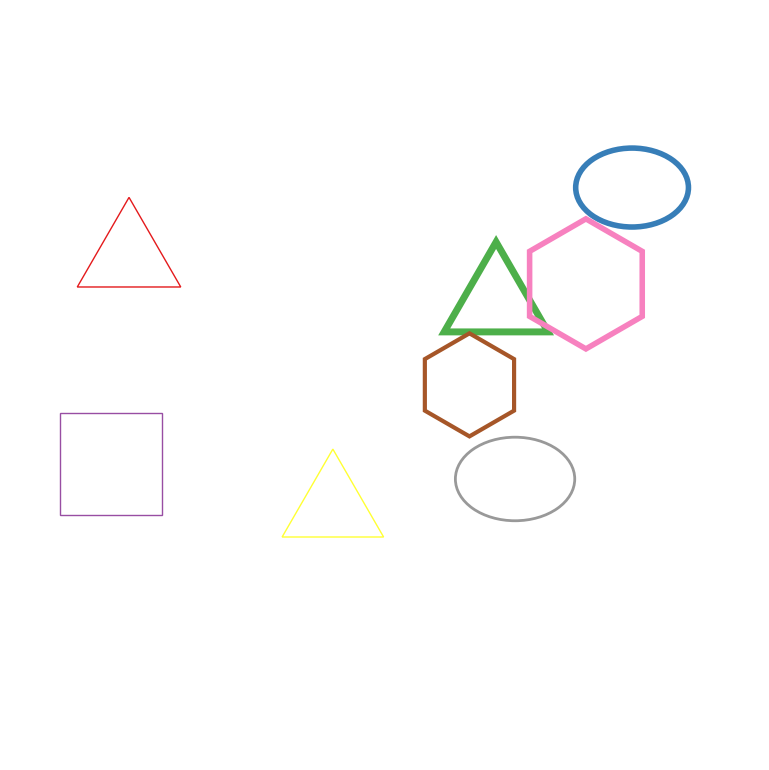[{"shape": "triangle", "thickness": 0.5, "radius": 0.39, "center": [0.168, 0.666]}, {"shape": "oval", "thickness": 2, "radius": 0.37, "center": [0.821, 0.756]}, {"shape": "triangle", "thickness": 2.5, "radius": 0.39, "center": [0.644, 0.608]}, {"shape": "square", "thickness": 0.5, "radius": 0.33, "center": [0.145, 0.398]}, {"shape": "triangle", "thickness": 0.5, "radius": 0.38, "center": [0.432, 0.341]}, {"shape": "hexagon", "thickness": 1.5, "radius": 0.33, "center": [0.61, 0.5]}, {"shape": "hexagon", "thickness": 2, "radius": 0.42, "center": [0.761, 0.631]}, {"shape": "oval", "thickness": 1, "radius": 0.39, "center": [0.669, 0.378]}]